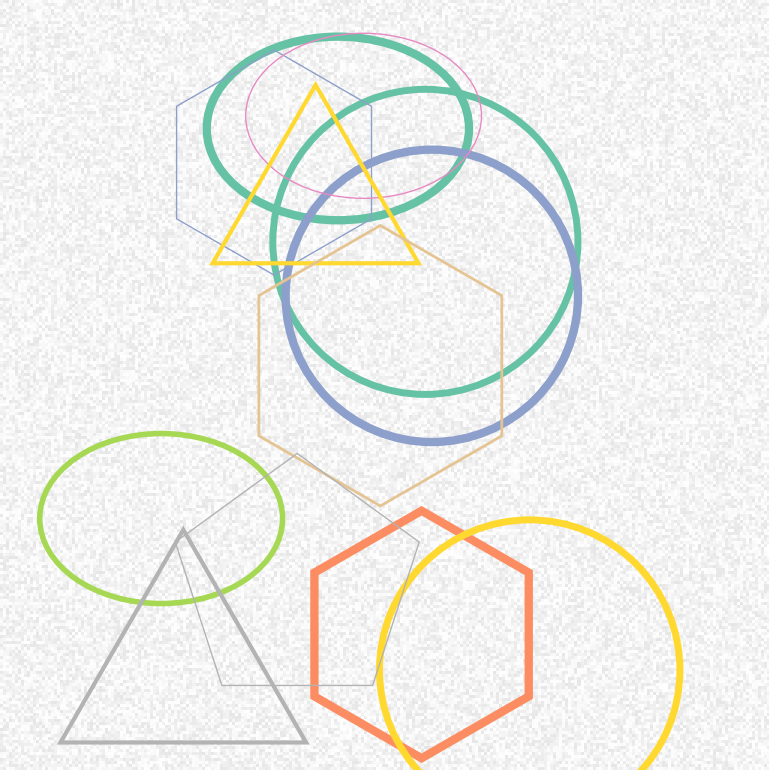[{"shape": "circle", "thickness": 2.5, "radius": 0.99, "center": [0.552, 0.686]}, {"shape": "oval", "thickness": 3, "radius": 0.85, "center": [0.439, 0.833]}, {"shape": "hexagon", "thickness": 3, "radius": 0.8, "center": [0.548, 0.176]}, {"shape": "hexagon", "thickness": 0.5, "radius": 0.73, "center": [0.356, 0.789]}, {"shape": "circle", "thickness": 3, "radius": 0.95, "center": [0.561, 0.616]}, {"shape": "oval", "thickness": 0.5, "radius": 0.77, "center": [0.472, 0.85]}, {"shape": "oval", "thickness": 2, "radius": 0.79, "center": [0.209, 0.327]}, {"shape": "circle", "thickness": 2.5, "radius": 0.98, "center": [0.688, 0.13]}, {"shape": "triangle", "thickness": 1.5, "radius": 0.77, "center": [0.41, 0.735]}, {"shape": "hexagon", "thickness": 1, "radius": 0.91, "center": [0.494, 0.525]}, {"shape": "pentagon", "thickness": 0.5, "radius": 0.83, "center": [0.386, 0.245]}, {"shape": "triangle", "thickness": 1.5, "radius": 0.92, "center": [0.238, 0.128]}]